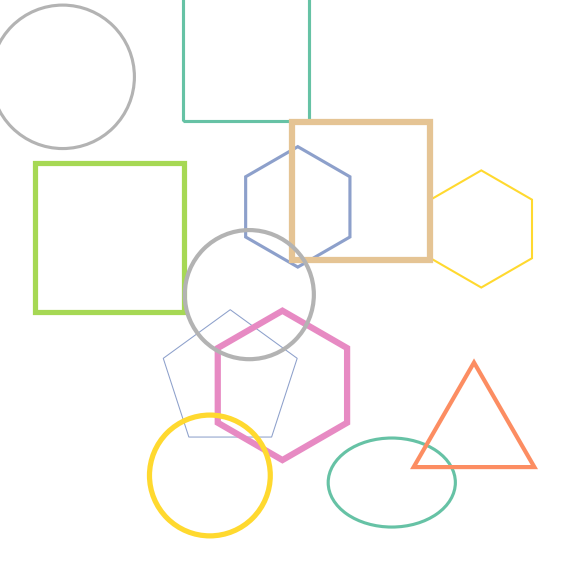[{"shape": "oval", "thickness": 1.5, "radius": 0.55, "center": [0.678, 0.164]}, {"shape": "square", "thickness": 1.5, "radius": 0.55, "center": [0.426, 0.899]}, {"shape": "triangle", "thickness": 2, "radius": 0.6, "center": [0.821, 0.251]}, {"shape": "hexagon", "thickness": 1.5, "radius": 0.52, "center": [0.516, 0.641]}, {"shape": "pentagon", "thickness": 0.5, "radius": 0.61, "center": [0.399, 0.341]}, {"shape": "hexagon", "thickness": 3, "radius": 0.65, "center": [0.489, 0.332]}, {"shape": "square", "thickness": 2.5, "radius": 0.64, "center": [0.19, 0.588]}, {"shape": "circle", "thickness": 2.5, "radius": 0.52, "center": [0.363, 0.176]}, {"shape": "hexagon", "thickness": 1, "radius": 0.51, "center": [0.833, 0.603]}, {"shape": "square", "thickness": 3, "radius": 0.6, "center": [0.626, 0.668]}, {"shape": "circle", "thickness": 1.5, "radius": 0.62, "center": [0.109, 0.866]}, {"shape": "circle", "thickness": 2, "radius": 0.56, "center": [0.432, 0.489]}]